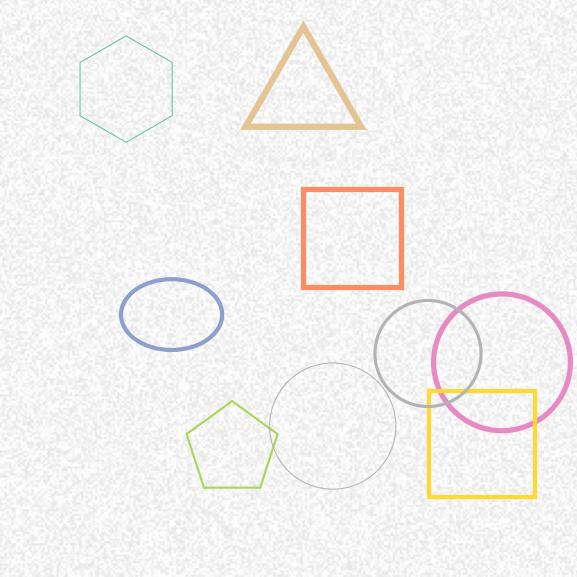[{"shape": "hexagon", "thickness": 0.5, "radius": 0.46, "center": [0.218, 0.845]}, {"shape": "square", "thickness": 2.5, "radius": 0.42, "center": [0.609, 0.587]}, {"shape": "oval", "thickness": 2, "radius": 0.44, "center": [0.297, 0.454]}, {"shape": "circle", "thickness": 2.5, "radius": 0.59, "center": [0.869, 0.372]}, {"shape": "pentagon", "thickness": 1, "radius": 0.41, "center": [0.402, 0.222]}, {"shape": "square", "thickness": 2, "radius": 0.46, "center": [0.835, 0.23]}, {"shape": "triangle", "thickness": 3, "radius": 0.58, "center": [0.525, 0.837]}, {"shape": "circle", "thickness": 0.5, "radius": 0.55, "center": [0.576, 0.261]}, {"shape": "circle", "thickness": 1.5, "radius": 0.46, "center": [0.741, 0.387]}]